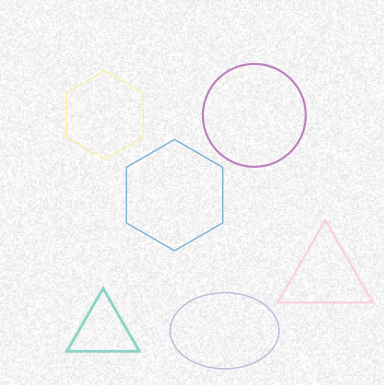[{"shape": "triangle", "thickness": 2, "radius": 0.54, "center": [0.268, 0.142]}, {"shape": "oval", "thickness": 1, "radius": 0.71, "center": [0.583, 0.141]}, {"shape": "hexagon", "thickness": 1, "radius": 0.72, "center": [0.453, 0.493]}, {"shape": "triangle", "thickness": 1.5, "radius": 0.71, "center": [0.845, 0.286]}, {"shape": "circle", "thickness": 1.5, "radius": 0.67, "center": [0.661, 0.7]}, {"shape": "hexagon", "thickness": 0.5, "radius": 0.58, "center": [0.272, 0.701]}]